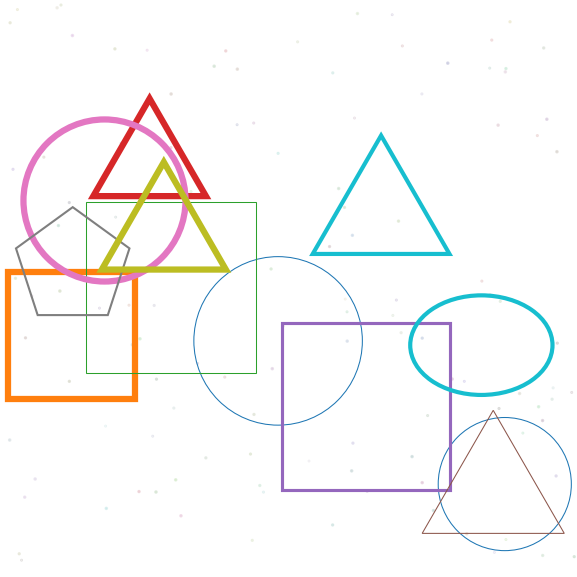[{"shape": "circle", "thickness": 0.5, "radius": 0.58, "center": [0.874, 0.161]}, {"shape": "circle", "thickness": 0.5, "radius": 0.73, "center": [0.482, 0.409]}, {"shape": "square", "thickness": 3, "radius": 0.55, "center": [0.124, 0.418]}, {"shape": "square", "thickness": 0.5, "radius": 0.74, "center": [0.296, 0.501]}, {"shape": "triangle", "thickness": 3, "radius": 0.56, "center": [0.259, 0.716]}, {"shape": "square", "thickness": 1.5, "radius": 0.73, "center": [0.633, 0.295]}, {"shape": "triangle", "thickness": 0.5, "radius": 0.71, "center": [0.854, 0.147]}, {"shape": "circle", "thickness": 3, "radius": 0.7, "center": [0.181, 0.652]}, {"shape": "pentagon", "thickness": 1, "radius": 0.52, "center": [0.126, 0.537]}, {"shape": "triangle", "thickness": 3, "radius": 0.62, "center": [0.284, 0.594]}, {"shape": "oval", "thickness": 2, "radius": 0.62, "center": [0.834, 0.401]}, {"shape": "triangle", "thickness": 2, "radius": 0.68, "center": [0.66, 0.628]}]